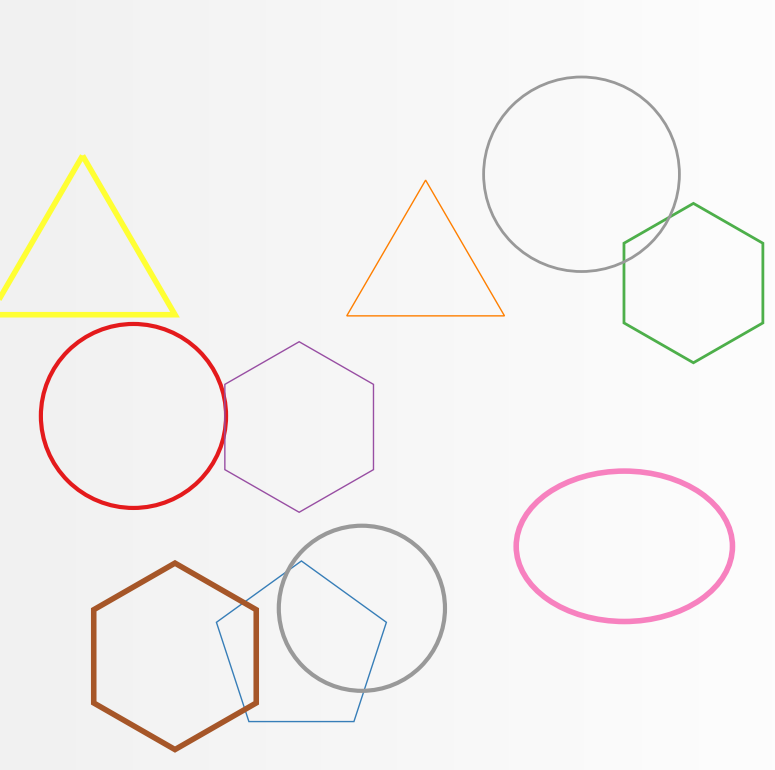[{"shape": "circle", "thickness": 1.5, "radius": 0.6, "center": [0.172, 0.46]}, {"shape": "pentagon", "thickness": 0.5, "radius": 0.58, "center": [0.389, 0.156]}, {"shape": "hexagon", "thickness": 1, "radius": 0.52, "center": [0.895, 0.632]}, {"shape": "hexagon", "thickness": 0.5, "radius": 0.55, "center": [0.386, 0.445]}, {"shape": "triangle", "thickness": 0.5, "radius": 0.59, "center": [0.549, 0.649]}, {"shape": "triangle", "thickness": 2, "radius": 0.69, "center": [0.107, 0.66]}, {"shape": "hexagon", "thickness": 2, "radius": 0.61, "center": [0.226, 0.148]}, {"shape": "oval", "thickness": 2, "radius": 0.7, "center": [0.806, 0.291]}, {"shape": "circle", "thickness": 1.5, "radius": 0.54, "center": [0.467, 0.21]}, {"shape": "circle", "thickness": 1, "radius": 0.63, "center": [0.75, 0.774]}]